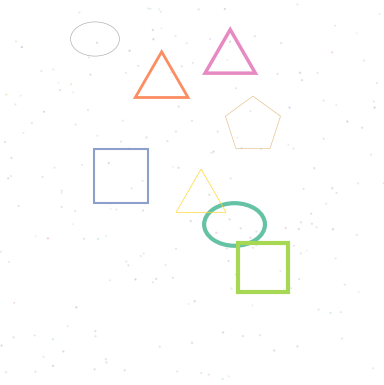[{"shape": "oval", "thickness": 3, "radius": 0.4, "center": [0.609, 0.417]}, {"shape": "triangle", "thickness": 2, "radius": 0.4, "center": [0.42, 0.786]}, {"shape": "square", "thickness": 1.5, "radius": 0.35, "center": [0.315, 0.543]}, {"shape": "triangle", "thickness": 2.5, "radius": 0.38, "center": [0.598, 0.848]}, {"shape": "square", "thickness": 3, "radius": 0.32, "center": [0.684, 0.305]}, {"shape": "triangle", "thickness": 0.5, "radius": 0.37, "center": [0.522, 0.486]}, {"shape": "pentagon", "thickness": 0.5, "radius": 0.38, "center": [0.657, 0.675]}, {"shape": "oval", "thickness": 0.5, "radius": 0.32, "center": [0.247, 0.899]}]